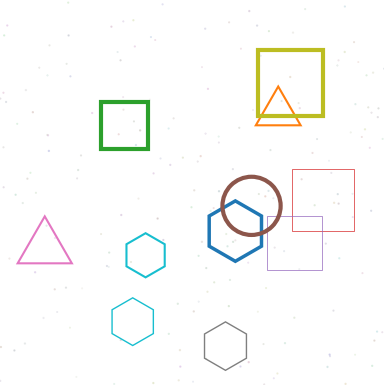[{"shape": "hexagon", "thickness": 2.5, "radius": 0.39, "center": [0.611, 0.4]}, {"shape": "triangle", "thickness": 1.5, "radius": 0.34, "center": [0.723, 0.708]}, {"shape": "square", "thickness": 3, "radius": 0.31, "center": [0.323, 0.674]}, {"shape": "square", "thickness": 0.5, "radius": 0.41, "center": [0.839, 0.481]}, {"shape": "square", "thickness": 0.5, "radius": 0.35, "center": [0.765, 0.369]}, {"shape": "circle", "thickness": 3, "radius": 0.38, "center": [0.653, 0.465]}, {"shape": "triangle", "thickness": 1.5, "radius": 0.41, "center": [0.116, 0.357]}, {"shape": "hexagon", "thickness": 1, "radius": 0.31, "center": [0.586, 0.101]}, {"shape": "square", "thickness": 3, "radius": 0.43, "center": [0.755, 0.785]}, {"shape": "hexagon", "thickness": 1.5, "radius": 0.29, "center": [0.378, 0.337]}, {"shape": "hexagon", "thickness": 1, "radius": 0.31, "center": [0.345, 0.164]}]